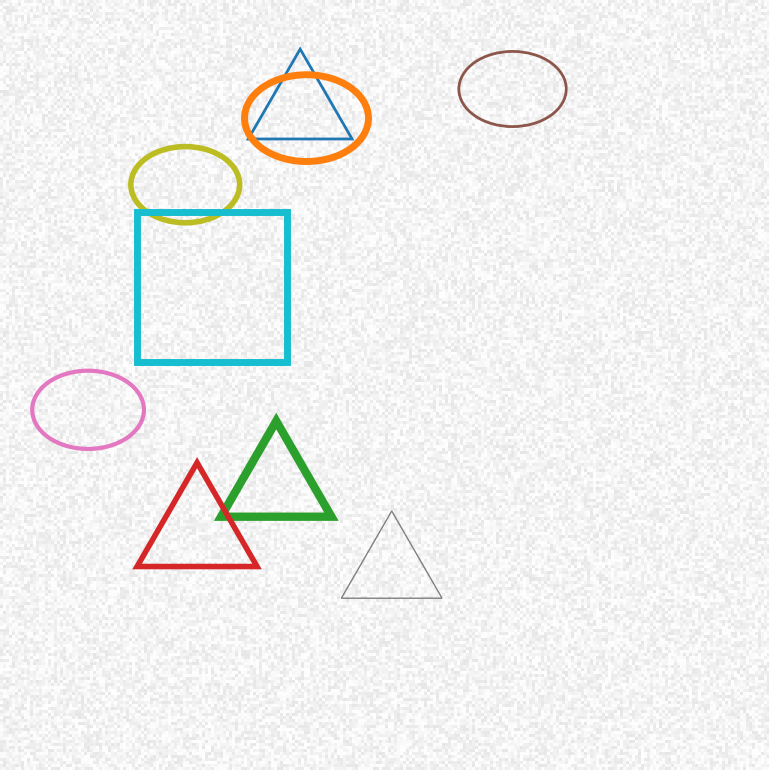[{"shape": "triangle", "thickness": 1, "radius": 0.39, "center": [0.39, 0.858]}, {"shape": "oval", "thickness": 2.5, "radius": 0.4, "center": [0.398, 0.847]}, {"shape": "triangle", "thickness": 3, "radius": 0.41, "center": [0.359, 0.37]}, {"shape": "triangle", "thickness": 2, "radius": 0.45, "center": [0.256, 0.309]}, {"shape": "oval", "thickness": 1, "radius": 0.35, "center": [0.666, 0.884]}, {"shape": "oval", "thickness": 1.5, "radius": 0.36, "center": [0.114, 0.468]}, {"shape": "triangle", "thickness": 0.5, "radius": 0.38, "center": [0.509, 0.261]}, {"shape": "oval", "thickness": 2, "radius": 0.35, "center": [0.241, 0.76]}, {"shape": "square", "thickness": 2.5, "radius": 0.49, "center": [0.276, 0.627]}]